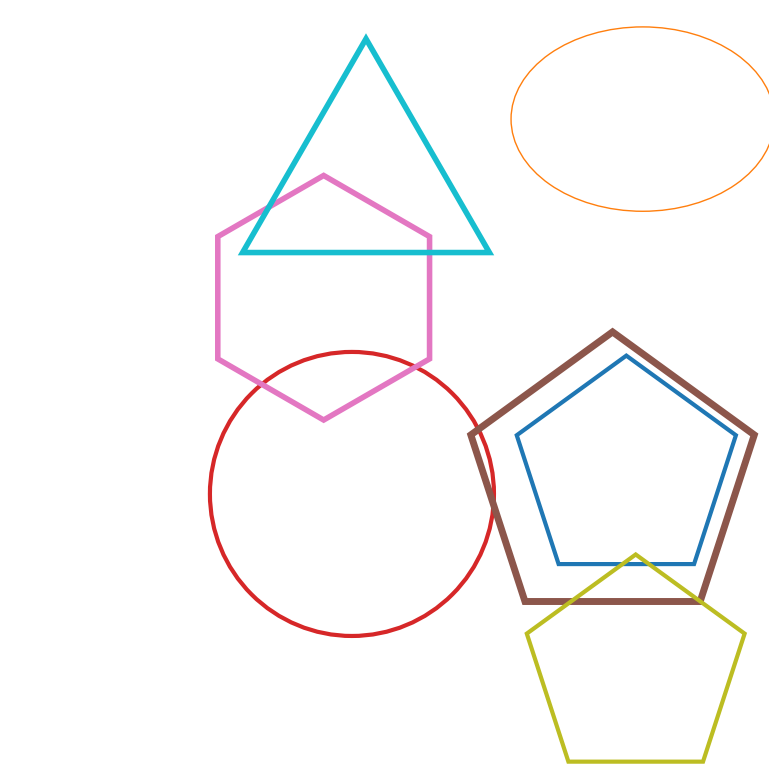[{"shape": "pentagon", "thickness": 1.5, "radius": 0.75, "center": [0.813, 0.388]}, {"shape": "oval", "thickness": 0.5, "radius": 0.86, "center": [0.835, 0.845]}, {"shape": "circle", "thickness": 1.5, "radius": 0.92, "center": [0.457, 0.359]}, {"shape": "pentagon", "thickness": 2.5, "radius": 0.97, "center": [0.796, 0.375]}, {"shape": "hexagon", "thickness": 2, "radius": 0.79, "center": [0.42, 0.613]}, {"shape": "pentagon", "thickness": 1.5, "radius": 0.74, "center": [0.826, 0.131]}, {"shape": "triangle", "thickness": 2, "radius": 0.93, "center": [0.475, 0.765]}]